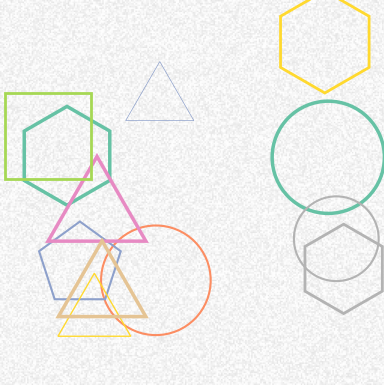[{"shape": "circle", "thickness": 2.5, "radius": 0.73, "center": [0.853, 0.591]}, {"shape": "hexagon", "thickness": 2.5, "radius": 0.64, "center": [0.174, 0.595]}, {"shape": "circle", "thickness": 1.5, "radius": 0.71, "center": [0.405, 0.272]}, {"shape": "pentagon", "thickness": 1.5, "radius": 0.56, "center": [0.208, 0.313]}, {"shape": "triangle", "thickness": 0.5, "radius": 0.51, "center": [0.415, 0.738]}, {"shape": "triangle", "thickness": 2.5, "radius": 0.73, "center": [0.252, 0.447]}, {"shape": "square", "thickness": 2, "radius": 0.56, "center": [0.125, 0.647]}, {"shape": "triangle", "thickness": 1, "radius": 0.55, "center": [0.245, 0.181]}, {"shape": "hexagon", "thickness": 2, "radius": 0.66, "center": [0.844, 0.891]}, {"shape": "triangle", "thickness": 2.5, "radius": 0.66, "center": [0.265, 0.243]}, {"shape": "circle", "thickness": 1.5, "radius": 0.55, "center": [0.873, 0.38]}, {"shape": "hexagon", "thickness": 2, "radius": 0.58, "center": [0.893, 0.302]}]